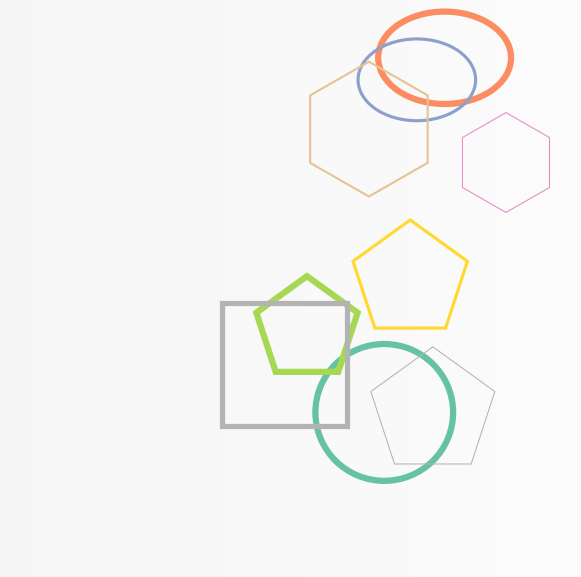[{"shape": "circle", "thickness": 3, "radius": 0.59, "center": [0.661, 0.285]}, {"shape": "oval", "thickness": 3, "radius": 0.57, "center": [0.765, 0.899]}, {"shape": "oval", "thickness": 1.5, "radius": 0.51, "center": [0.717, 0.861]}, {"shape": "hexagon", "thickness": 0.5, "radius": 0.43, "center": [0.871, 0.718]}, {"shape": "pentagon", "thickness": 3, "radius": 0.46, "center": [0.528, 0.429]}, {"shape": "pentagon", "thickness": 1.5, "radius": 0.52, "center": [0.706, 0.515]}, {"shape": "hexagon", "thickness": 1, "radius": 0.58, "center": [0.635, 0.776]}, {"shape": "pentagon", "thickness": 0.5, "radius": 0.56, "center": [0.745, 0.286]}, {"shape": "square", "thickness": 2.5, "radius": 0.53, "center": [0.489, 0.368]}]